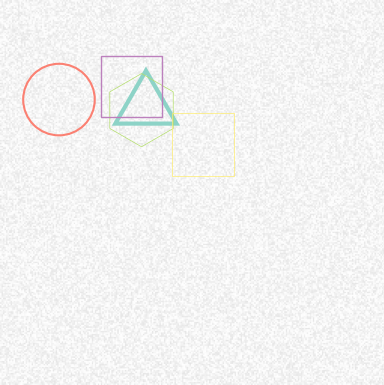[{"shape": "triangle", "thickness": 3, "radius": 0.46, "center": [0.379, 0.725]}, {"shape": "circle", "thickness": 1.5, "radius": 0.46, "center": [0.153, 0.741]}, {"shape": "hexagon", "thickness": 0.5, "radius": 0.48, "center": [0.368, 0.714]}, {"shape": "square", "thickness": 1, "radius": 0.39, "center": [0.342, 0.775]}, {"shape": "square", "thickness": 0.5, "radius": 0.4, "center": [0.528, 0.625]}]